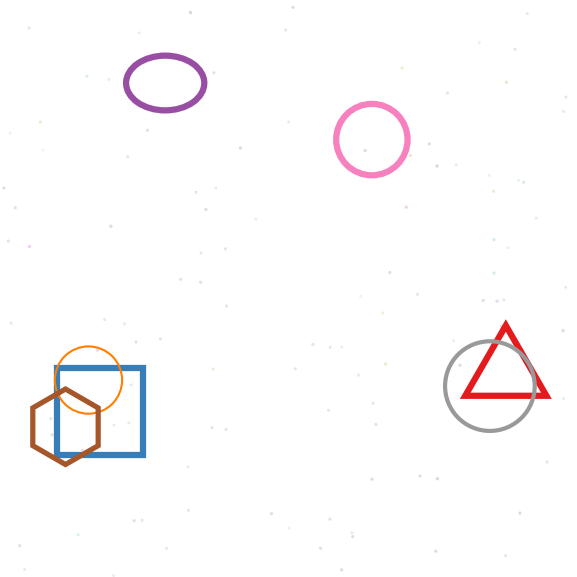[{"shape": "triangle", "thickness": 3, "radius": 0.41, "center": [0.876, 0.354]}, {"shape": "square", "thickness": 3, "radius": 0.38, "center": [0.173, 0.287]}, {"shape": "oval", "thickness": 3, "radius": 0.34, "center": [0.286, 0.855]}, {"shape": "circle", "thickness": 1, "radius": 0.29, "center": [0.153, 0.341]}, {"shape": "hexagon", "thickness": 2.5, "radius": 0.33, "center": [0.113, 0.26]}, {"shape": "circle", "thickness": 3, "radius": 0.31, "center": [0.644, 0.757]}, {"shape": "circle", "thickness": 2, "radius": 0.39, "center": [0.848, 0.331]}]